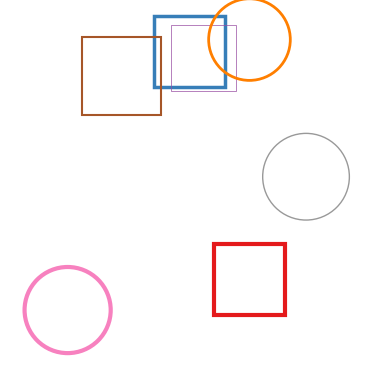[{"shape": "square", "thickness": 3, "radius": 0.46, "center": [0.648, 0.273]}, {"shape": "square", "thickness": 2.5, "radius": 0.46, "center": [0.492, 0.866]}, {"shape": "square", "thickness": 0.5, "radius": 0.43, "center": [0.529, 0.85]}, {"shape": "circle", "thickness": 2, "radius": 0.53, "center": [0.648, 0.897]}, {"shape": "square", "thickness": 1.5, "radius": 0.51, "center": [0.315, 0.802]}, {"shape": "circle", "thickness": 3, "radius": 0.56, "center": [0.176, 0.195]}, {"shape": "circle", "thickness": 1, "radius": 0.56, "center": [0.795, 0.541]}]